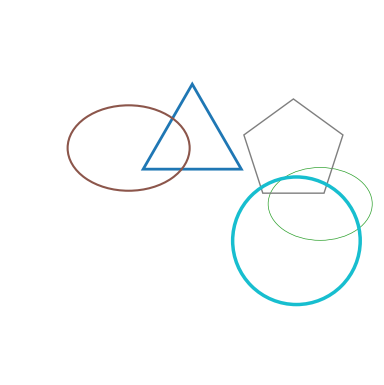[{"shape": "triangle", "thickness": 2, "radius": 0.74, "center": [0.499, 0.634]}, {"shape": "oval", "thickness": 0.5, "radius": 0.68, "center": [0.832, 0.47]}, {"shape": "oval", "thickness": 1.5, "radius": 0.79, "center": [0.334, 0.616]}, {"shape": "pentagon", "thickness": 1, "radius": 0.68, "center": [0.762, 0.608]}, {"shape": "circle", "thickness": 2.5, "radius": 0.83, "center": [0.77, 0.375]}]